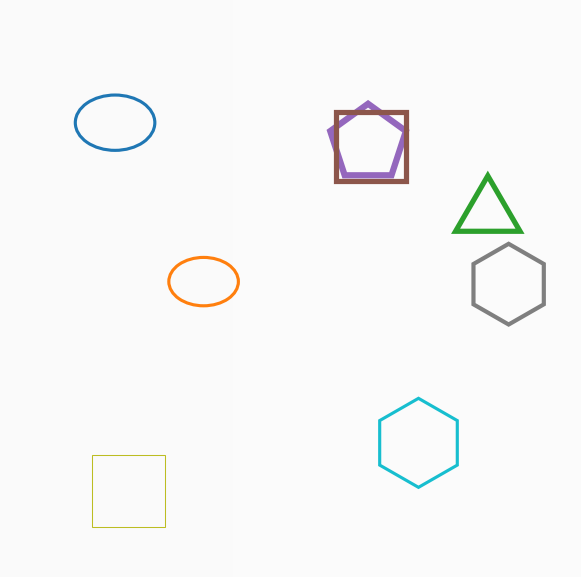[{"shape": "oval", "thickness": 1.5, "radius": 0.34, "center": [0.198, 0.787]}, {"shape": "oval", "thickness": 1.5, "radius": 0.3, "center": [0.35, 0.512]}, {"shape": "triangle", "thickness": 2.5, "radius": 0.32, "center": [0.839, 0.631]}, {"shape": "pentagon", "thickness": 3, "radius": 0.34, "center": [0.633, 0.751]}, {"shape": "square", "thickness": 2.5, "radius": 0.3, "center": [0.638, 0.746]}, {"shape": "hexagon", "thickness": 2, "radius": 0.35, "center": [0.875, 0.507]}, {"shape": "square", "thickness": 0.5, "radius": 0.32, "center": [0.221, 0.149]}, {"shape": "hexagon", "thickness": 1.5, "radius": 0.39, "center": [0.72, 0.232]}]